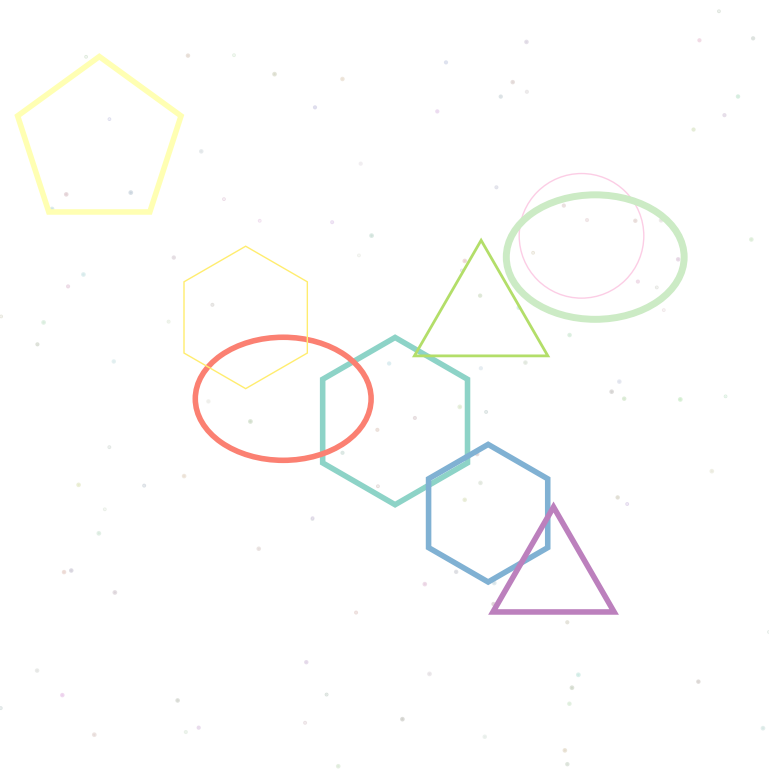[{"shape": "hexagon", "thickness": 2, "radius": 0.54, "center": [0.513, 0.453]}, {"shape": "pentagon", "thickness": 2, "radius": 0.56, "center": [0.129, 0.815]}, {"shape": "oval", "thickness": 2, "radius": 0.57, "center": [0.368, 0.482]}, {"shape": "hexagon", "thickness": 2, "radius": 0.45, "center": [0.634, 0.333]}, {"shape": "triangle", "thickness": 1, "radius": 0.5, "center": [0.625, 0.588]}, {"shape": "circle", "thickness": 0.5, "radius": 0.4, "center": [0.755, 0.694]}, {"shape": "triangle", "thickness": 2, "radius": 0.45, "center": [0.719, 0.251]}, {"shape": "oval", "thickness": 2.5, "radius": 0.58, "center": [0.773, 0.666]}, {"shape": "hexagon", "thickness": 0.5, "radius": 0.46, "center": [0.319, 0.588]}]